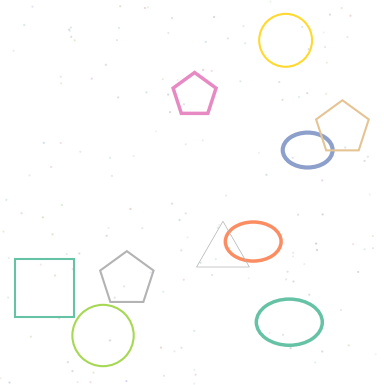[{"shape": "square", "thickness": 1.5, "radius": 0.38, "center": [0.115, 0.252]}, {"shape": "oval", "thickness": 2.5, "radius": 0.43, "center": [0.751, 0.163]}, {"shape": "oval", "thickness": 2.5, "radius": 0.36, "center": [0.658, 0.373]}, {"shape": "oval", "thickness": 3, "radius": 0.32, "center": [0.799, 0.61]}, {"shape": "pentagon", "thickness": 2.5, "radius": 0.29, "center": [0.505, 0.753]}, {"shape": "circle", "thickness": 1.5, "radius": 0.4, "center": [0.268, 0.129]}, {"shape": "circle", "thickness": 1.5, "radius": 0.34, "center": [0.742, 0.895]}, {"shape": "pentagon", "thickness": 1.5, "radius": 0.36, "center": [0.889, 0.668]}, {"shape": "triangle", "thickness": 0.5, "radius": 0.4, "center": [0.579, 0.346]}, {"shape": "pentagon", "thickness": 1.5, "radius": 0.36, "center": [0.33, 0.275]}]